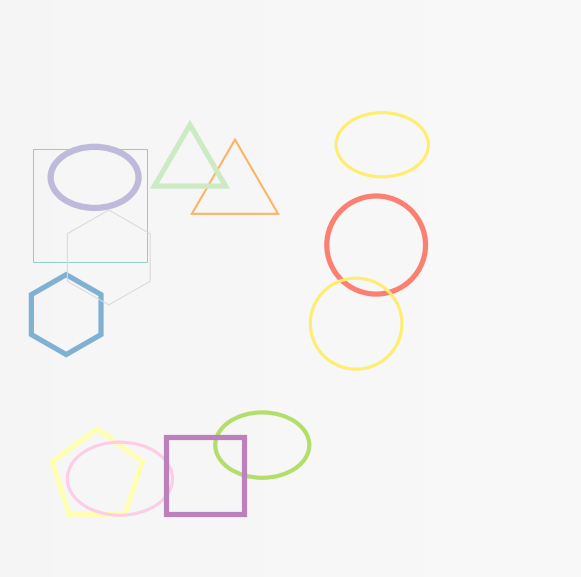[{"shape": "square", "thickness": 0.5, "radius": 0.49, "center": [0.154, 0.643]}, {"shape": "pentagon", "thickness": 2.5, "radius": 0.41, "center": [0.167, 0.175]}, {"shape": "oval", "thickness": 3, "radius": 0.38, "center": [0.163, 0.692]}, {"shape": "circle", "thickness": 2.5, "radius": 0.42, "center": [0.647, 0.575]}, {"shape": "hexagon", "thickness": 2.5, "radius": 0.35, "center": [0.114, 0.454]}, {"shape": "triangle", "thickness": 1, "radius": 0.43, "center": [0.404, 0.672]}, {"shape": "oval", "thickness": 2, "radius": 0.4, "center": [0.451, 0.228]}, {"shape": "oval", "thickness": 1.5, "radius": 0.45, "center": [0.206, 0.17]}, {"shape": "hexagon", "thickness": 0.5, "radius": 0.41, "center": [0.187, 0.553]}, {"shape": "square", "thickness": 2.5, "radius": 0.34, "center": [0.353, 0.176]}, {"shape": "triangle", "thickness": 2.5, "radius": 0.35, "center": [0.327, 0.712]}, {"shape": "oval", "thickness": 1.5, "radius": 0.4, "center": [0.658, 0.748]}, {"shape": "circle", "thickness": 1.5, "radius": 0.39, "center": [0.613, 0.439]}]